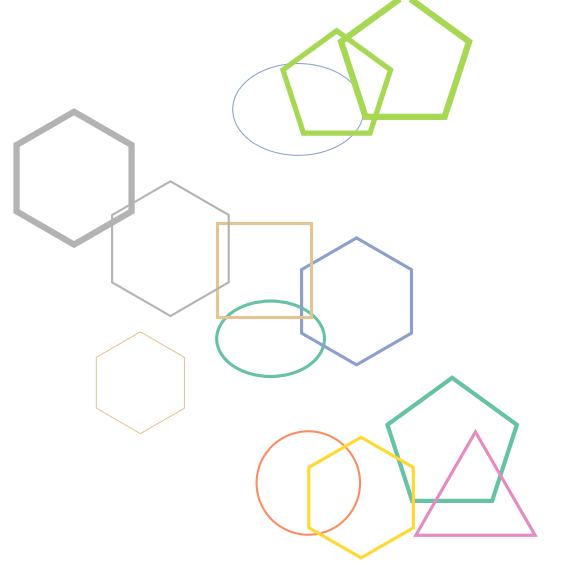[{"shape": "oval", "thickness": 1.5, "radius": 0.47, "center": [0.469, 0.413]}, {"shape": "pentagon", "thickness": 2, "radius": 0.59, "center": [0.783, 0.227]}, {"shape": "circle", "thickness": 1, "radius": 0.45, "center": [0.534, 0.163]}, {"shape": "oval", "thickness": 0.5, "radius": 0.57, "center": [0.516, 0.81]}, {"shape": "hexagon", "thickness": 1.5, "radius": 0.55, "center": [0.617, 0.477]}, {"shape": "triangle", "thickness": 1.5, "radius": 0.6, "center": [0.823, 0.132]}, {"shape": "pentagon", "thickness": 3, "radius": 0.58, "center": [0.701, 0.891]}, {"shape": "pentagon", "thickness": 2.5, "radius": 0.49, "center": [0.583, 0.848]}, {"shape": "hexagon", "thickness": 1.5, "radius": 0.52, "center": [0.625, 0.138]}, {"shape": "hexagon", "thickness": 0.5, "radius": 0.44, "center": [0.243, 0.336]}, {"shape": "square", "thickness": 1.5, "radius": 0.41, "center": [0.457, 0.532]}, {"shape": "hexagon", "thickness": 1, "radius": 0.58, "center": [0.295, 0.569]}, {"shape": "hexagon", "thickness": 3, "radius": 0.57, "center": [0.128, 0.691]}]